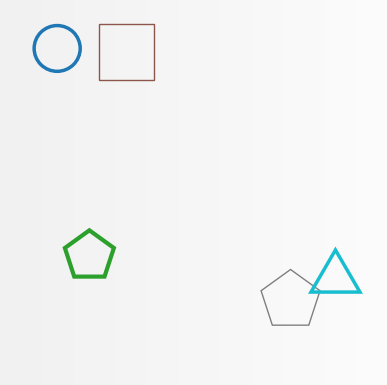[{"shape": "circle", "thickness": 2.5, "radius": 0.3, "center": [0.148, 0.874]}, {"shape": "pentagon", "thickness": 3, "radius": 0.33, "center": [0.231, 0.335]}, {"shape": "square", "thickness": 1, "radius": 0.36, "center": [0.326, 0.865]}, {"shape": "pentagon", "thickness": 1, "radius": 0.4, "center": [0.75, 0.22]}, {"shape": "triangle", "thickness": 2.5, "radius": 0.36, "center": [0.866, 0.278]}]